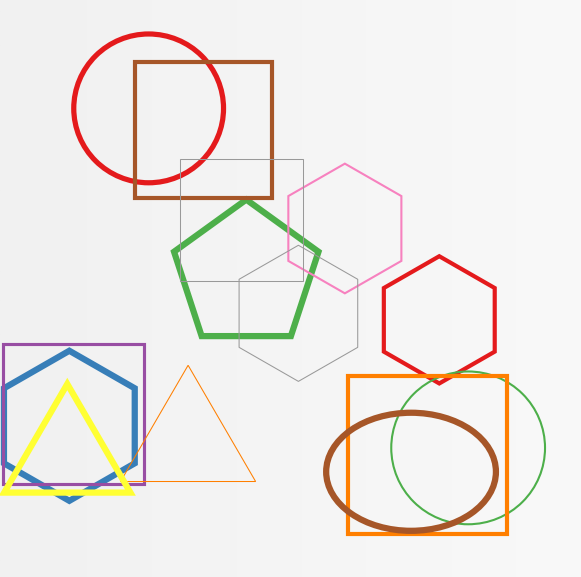[{"shape": "circle", "thickness": 2.5, "radius": 0.64, "center": [0.256, 0.811]}, {"shape": "hexagon", "thickness": 2, "radius": 0.55, "center": [0.756, 0.445]}, {"shape": "hexagon", "thickness": 3, "radius": 0.65, "center": [0.119, 0.262]}, {"shape": "pentagon", "thickness": 3, "radius": 0.65, "center": [0.424, 0.523]}, {"shape": "circle", "thickness": 1, "radius": 0.66, "center": [0.805, 0.224]}, {"shape": "square", "thickness": 1.5, "radius": 0.6, "center": [0.126, 0.283]}, {"shape": "triangle", "thickness": 0.5, "radius": 0.67, "center": [0.324, 0.232]}, {"shape": "square", "thickness": 2, "radius": 0.68, "center": [0.736, 0.211]}, {"shape": "triangle", "thickness": 3, "radius": 0.63, "center": [0.116, 0.209]}, {"shape": "oval", "thickness": 3, "radius": 0.73, "center": [0.707, 0.182]}, {"shape": "square", "thickness": 2, "radius": 0.59, "center": [0.35, 0.774]}, {"shape": "hexagon", "thickness": 1, "radius": 0.56, "center": [0.593, 0.603]}, {"shape": "square", "thickness": 0.5, "radius": 0.53, "center": [0.415, 0.617]}, {"shape": "hexagon", "thickness": 0.5, "radius": 0.59, "center": [0.513, 0.457]}]